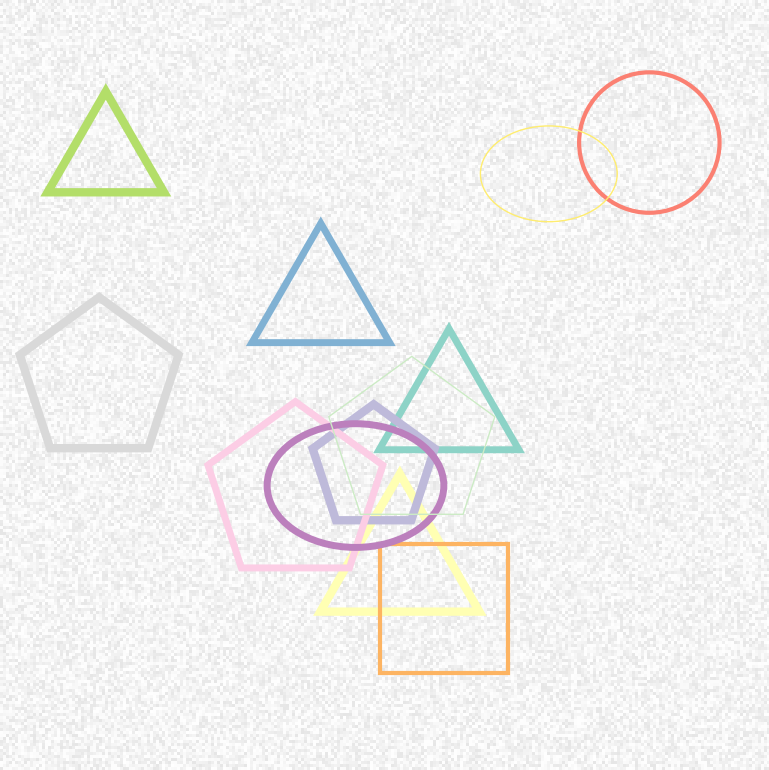[{"shape": "triangle", "thickness": 2.5, "radius": 0.52, "center": [0.583, 0.468]}, {"shape": "triangle", "thickness": 3, "radius": 0.6, "center": [0.519, 0.265]}, {"shape": "pentagon", "thickness": 3, "radius": 0.42, "center": [0.485, 0.392]}, {"shape": "circle", "thickness": 1.5, "radius": 0.46, "center": [0.843, 0.815]}, {"shape": "triangle", "thickness": 2.5, "radius": 0.52, "center": [0.417, 0.607]}, {"shape": "square", "thickness": 1.5, "radius": 0.42, "center": [0.577, 0.21]}, {"shape": "triangle", "thickness": 3, "radius": 0.44, "center": [0.137, 0.794]}, {"shape": "pentagon", "thickness": 2.5, "radius": 0.6, "center": [0.384, 0.359]}, {"shape": "pentagon", "thickness": 3, "radius": 0.54, "center": [0.129, 0.506]}, {"shape": "oval", "thickness": 2.5, "radius": 0.57, "center": [0.462, 0.369]}, {"shape": "pentagon", "thickness": 0.5, "radius": 0.57, "center": [0.535, 0.424]}, {"shape": "oval", "thickness": 0.5, "radius": 0.44, "center": [0.713, 0.774]}]